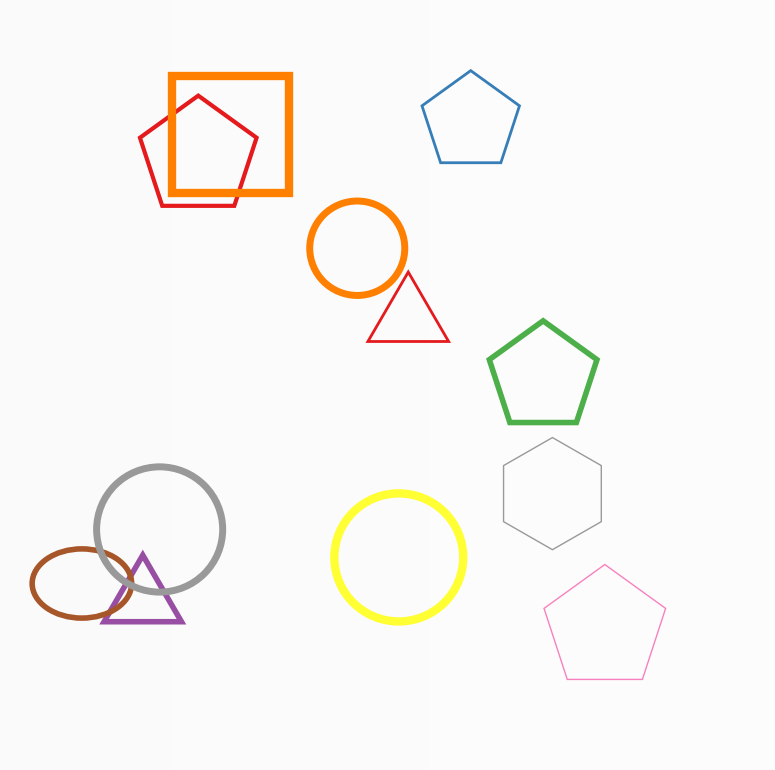[{"shape": "triangle", "thickness": 1, "radius": 0.3, "center": [0.527, 0.587]}, {"shape": "pentagon", "thickness": 1.5, "radius": 0.4, "center": [0.256, 0.797]}, {"shape": "pentagon", "thickness": 1, "radius": 0.33, "center": [0.607, 0.842]}, {"shape": "pentagon", "thickness": 2, "radius": 0.37, "center": [0.701, 0.51]}, {"shape": "triangle", "thickness": 2, "radius": 0.29, "center": [0.184, 0.221]}, {"shape": "square", "thickness": 3, "radius": 0.38, "center": [0.297, 0.826]}, {"shape": "circle", "thickness": 2.5, "radius": 0.31, "center": [0.461, 0.678]}, {"shape": "circle", "thickness": 3, "radius": 0.42, "center": [0.515, 0.276]}, {"shape": "oval", "thickness": 2, "radius": 0.32, "center": [0.106, 0.242]}, {"shape": "pentagon", "thickness": 0.5, "radius": 0.41, "center": [0.78, 0.184]}, {"shape": "circle", "thickness": 2.5, "radius": 0.41, "center": [0.206, 0.312]}, {"shape": "hexagon", "thickness": 0.5, "radius": 0.36, "center": [0.713, 0.359]}]